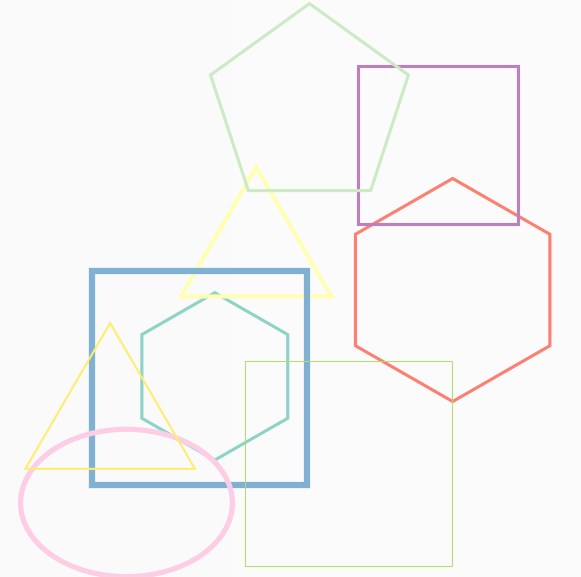[{"shape": "hexagon", "thickness": 1.5, "radius": 0.72, "center": [0.37, 0.347]}, {"shape": "triangle", "thickness": 2, "radius": 0.75, "center": [0.441, 0.56]}, {"shape": "hexagon", "thickness": 1.5, "radius": 0.97, "center": [0.779, 0.497]}, {"shape": "square", "thickness": 3, "radius": 0.93, "center": [0.343, 0.344]}, {"shape": "square", "thickness": 0.5, "radius": 0.89, "center": [0.6, 0.197]}, {"shape": "oval", "thickness": 2.5, "radius": 0.91, "center": [0.218, 0.128]}, {"shape": "square", "thickness": 1.5, "radius": 0.69, "center": [0.754, 0.748]}, {"shape": "pentagon", "thickness": 1.5, "radius": 0.89, "center": [0.532, 0.814]}, {"shape": "triangle", "thickness": 1, "radius": 0.84, "center": [0.19, 0.271]}]